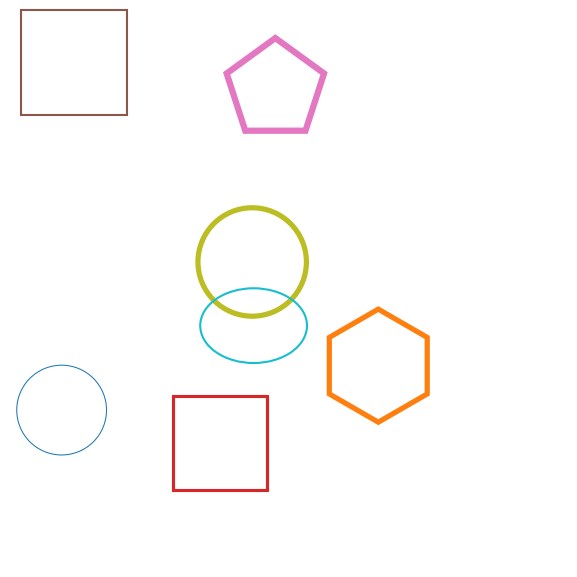[{"shape": "circle", "thickness": 0.5, "radius": 0.39, "center": [0.107, 0.289]}, {"shape": "hexagon", "thickness": 2.5, "radius": 0.49, "center": [0.655, 0.366]}, {"shape": "square", "thickness": 1.5, "radius": 0.41, "center": [0.381, 0.233]}, {"shape": "square", "thickness": 1, "radius": 0.46, "center": [0.128, 0.891]}, {"shape": "pentagon", "thickness": 3, "radius": 0.44, "center": [0.477, 0.845]}, {"shape": "circle", "thickness": 2.5, "radius": 0.47, "center": [0.437, 0.546]}, {"shape": "oval", "thickness": 1, "radius": 0.46, "center": [0.439, 0.435]}]